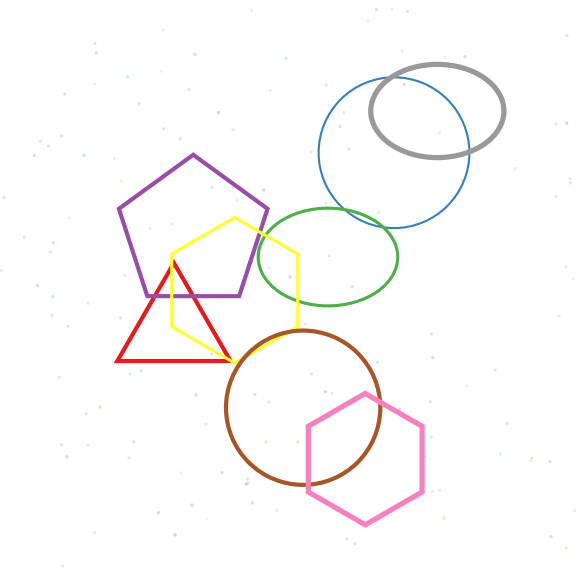[{"shape": "triangle", "thickness": 2, "radius": 0.57, "center": [0.301, 0.431]}, {"shape": "circle", "thickness": 1, "radius": 0.65, "center": [0.682, 0.735]}, {"shape": "oval", "thickness": 1.5, "radius": 0.6, "center": [0.568, 0.554]}, {"shape": "pentagon", "thickness": 2, "radius": 0.68, "center": [0.335, 0.596]}, {"shape": "hexagon", "thickness": 1.5, "radius": 0.63, "center": [0.406, 0.496]}, {"shape": "circle", "thickness": 2, "radius": 0.67, "center": [0.525, 0.293]}, {"shape": "hexagon", "thickness": 2.5, "radius": 0.57, "center": [0.632, 0.204]}, {"shape": "oval", "thickness": 2.5, "radius": 0.58, "center": [0.757, 0.807]}]